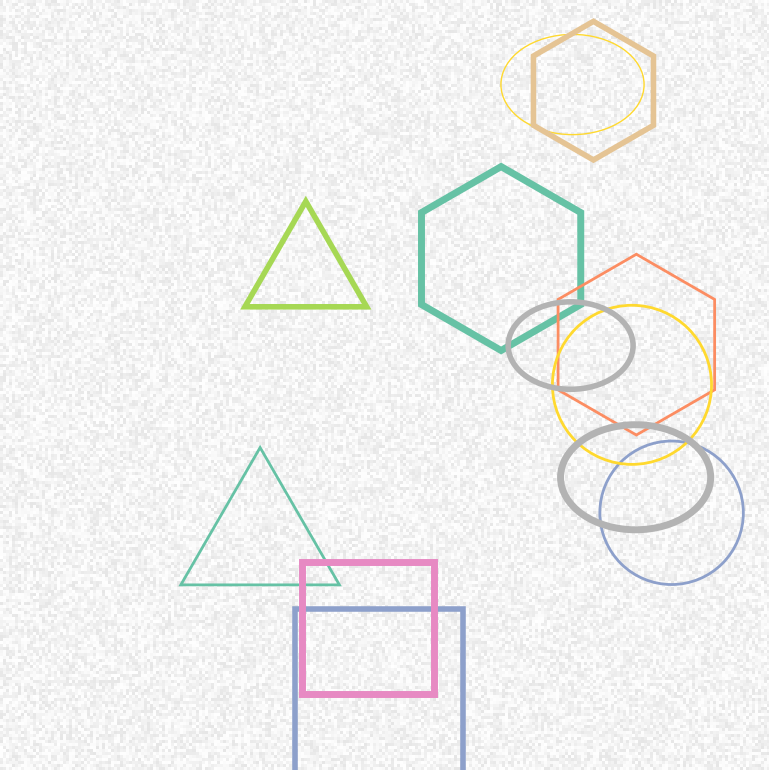[{"shape": "hexagon", "thickness": 2.5, "radius": 0.6, "center": [0.651, 0.664]}, {"shape": "triangle", "thickness": 1, "radius": 0.59, "center": [0.338, 0.3]}, {"shape": "hexagon", "thickness": 1, "radius": 0.59, "center": [0.826, 0.552]}, {"shape": "circle", "thickness": 1, "radius": 0.47, "center": [0.872, 0.334]}, {"shape": "square", "thickness": 2, "radius": 0.54, "center": [0.492, 0.101]}, {"shape": "square", "thickness": 2.5, "radius": 0.43, "center": [0.478, 0.185]}, {"shape": "triangle", "thickness": 2, "radius": 0.46, "center": [0.397, 0.647]}, {"shape": "circle", "thickness": 1, "radius": 0.52, "center": [0.821, 0.5]}, {"shape": "oval", "thickness": 0.5, "radius": 0.46, "center": [0.744, 0.89]}, {"shape": "hexagon", "thickness": 2, "radius": 0.45, "center": [0.771, 0.882]}, {"shape": "oval", "thickness": 2, "radius": 0.41, "center": [0.741, 0.551]}, {"shape": "oval", "thickness": 2.5, "radius": 0.49, "center": [0.825, 0.38]}]